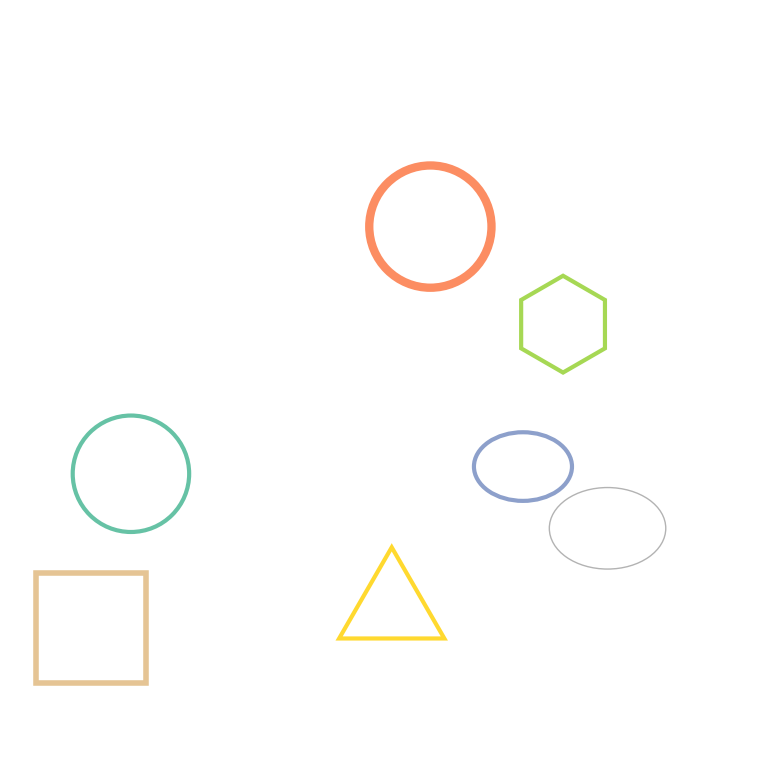[{"shape": "circle", "thickness": 1.5, "radius": 0.38, "center": [0.17, 0.385]}, {"shape": "circle", "thickness": 3, "radius": 0.4, "center": [0.559, 0.706]}, {"shape": "oval", "thickness": 1.5, "radius": 0.32, "center": [0.679, 0.394]}, {"shape": "hexagon", "thickness": 1.5, "radius": 0.31, "center": [0.731, 0.579]}, {"shape": "triangle", "thickness": 1.5, "radius": 0.39, "center": [0.509, 0.21]}, {"shape": "square", "thickness": 2, "radius": 0.36, "center": [0.118, 0.185]}, {"shape": "oval", "thickness": 0.5, "radius": 0.38, "center": [0.789, 0.314]}]